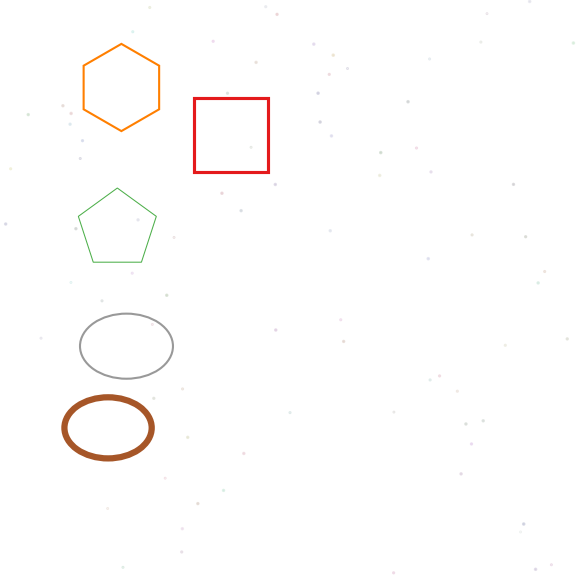[{"shape": "square", "thickness": 1.5, "radius": 0.32, "center": [0.4, 0.765]}, {"shape": "pentagon", "thickness": 0.5, "radius": 0.35, "center": [0.203, 0.603]}, {"shape": "hexagon", "thickness": 1, "radius": 0.38, "center": [0.21, 0.848]}, {"shape": "oval", "thickness": 3, "radius": 0.38, "center": [0.187, 0.258]}, {"shape": "oval", "thickness": 1, "radius": 0.4, "center": [0.219, 0.4]}]